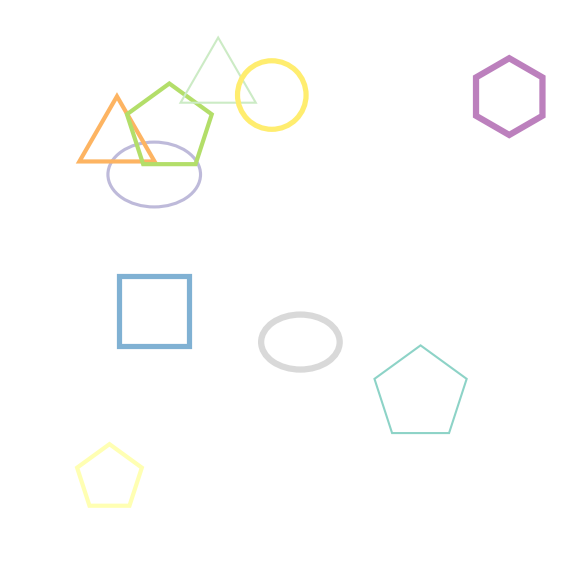[{"shape": "pentagon", "thickness": 1, "radius": 0.42, "center": [0.728, 0.317]}, {"shape": "pentagon", "thickness": 2, "radius": 0.29, "center": [0.19, 0.171]}, {"shape": "oval", "thickness": 1.5, "radius": 0.4, "center": [0.267, 0.697]}, {"shape": "square", "thickness": 2.5, "radius": 0.3, "center": [0.267, 0.46]}, {"shape": "triangle", "thickness": 2, "radius": 0.38, "center": [0.203, 0.757]}, {"shape": "pentagon", "thickness": 2, "radius": 0.39, "center": [0.293, 0.777]}, {"shape": "oval", "thickness": 3, "radius": 0.34, "center": [0.52, 0.407]}, {"shape": "hexagon", "thickness": 3, "radius": 0.33, "center": [0.882, 0.832]}, {"shape": "triangle", "thickness": 1, "radius": 0.38, "center": [0.378, 0.859]}, {"shape": "circle", "thickness": 2.5, "radius": 0.3, "center": [0.471, 0.835]}]